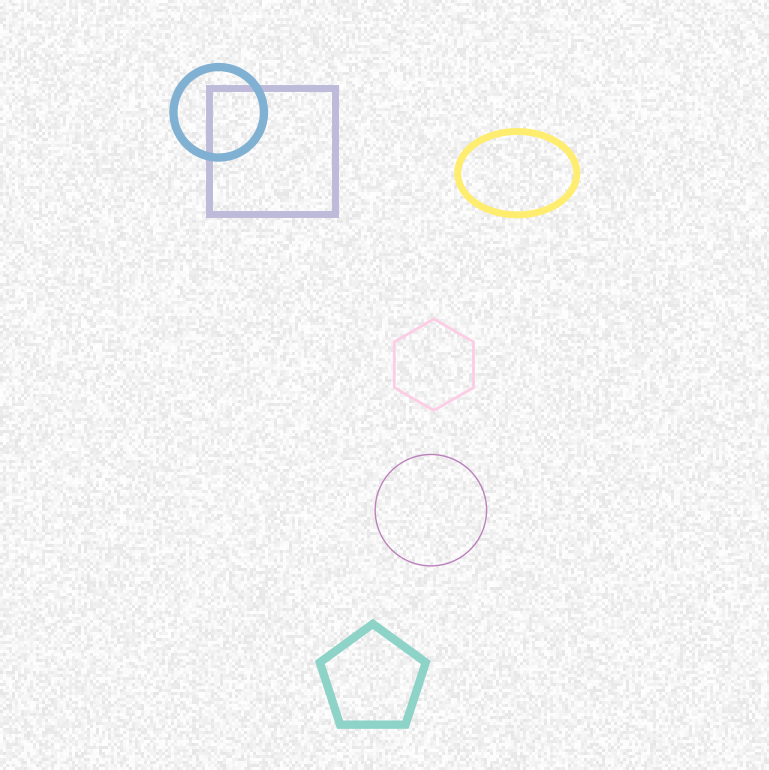[{"shape": "pentagon", "thickness": 3, "radius": 0.36, "center": [0.484, 0.117]}, {"shape": "square", "thickness": 2.5, "radius": 0.41, "center": [0.353, 0.804]}, {"shape": "circle", "thickness": 3, "radius": 0.29, "center": [0.284, 0.854]}, {"shape": "hexagon", "thickness": 1, "radius": 0.3, "center": [0.563, 0.526]}, {"shape": "circle", "thickness": 0.5, "radius": 0.36, "center": [0.56, 0.337]}, {"shape": "oval", "thickness": 2.5, "radius": 0.39, "center": [0.672, 0.775]}]